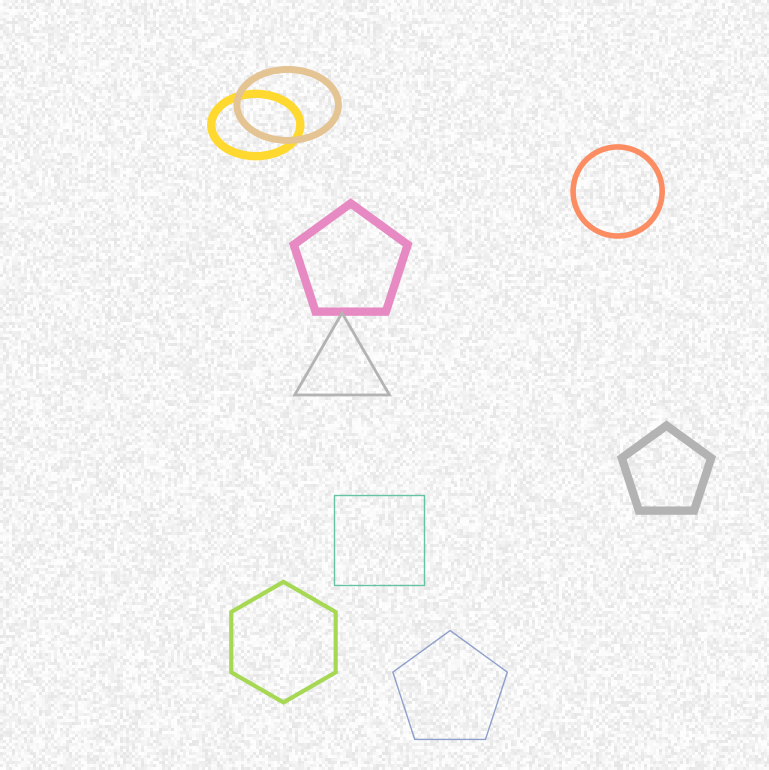[{"shape": "square", "thickness": 0.5, "radius": 0.29, "center": [0.492, 0.299]}, {"shape": "circle", "thickness": 2, "radius": 0.29, "center": [0.802, 0.751]}, {"shape": "pentagon", "thickness": 0.5, "radius": 0.39, "center": [0.585, 0.103]}, {"shape": "pentagon", "thickness": 3, "radius": 0.39, "center": [0.455, 0.658]}, {"shape": "hexagon", "thickness": 1.5, "radius": 0.39, "center": [0.368, 0.166]}, {"shape": "oval", "thickness": 3, "radius": 0.29, "center": [0.332, 0.838]}, {"shape": "oval", "thickness": 2.5, "radius": 0.33, "center": [0.374, 0.864]}, {"shape": "pentagon", "thickness": 3, "radius": 0.31, "center": [0.866, 0.386]}, {"shape": "triangle", "thickness": 1, "radius": 0.36, "center": [0.444, 0.523]}]